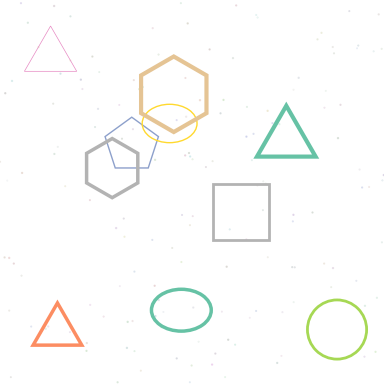[{"shape": "oval", "thickness": 2.5, "radius": 0.39, "center": [0.471, 0.194]}, {"shape": "triangle", "thickness": 3, "radius": 0.44, "center": [0.744, 0.637]}, {"shape": "triangle", "thickness": 2.5, "radius": 0.36, "center": [0.149, 0.14]}, {"shape": "pentagon", "thickness": 1, "radius": 0.36, "center": [0.342, 0.623]}, {"shape": "triangle", "thickness": 0.5, "radius": 0.39, "center": [0.131, 0.854]}, {"shape": "circle", "thickness": 2, "radius": 0.38, "center": [0.875, 0.144]}, {"shape": "oval", "thickness": 1, "radius": 0.36, "center": [0.441, 0.679]}, {"shape": "hexagon", "thickness": 3, "radius": 0.49, "center": [0.451, 0.755]}, {"shape": "hexagon", "thickness": 2.5, "radius": 0.38, "center": [0.291, 0.563]}, {"shape": "square", "thickness": 2, "radius": 0.36, "center": [0.625, 0.449]}]